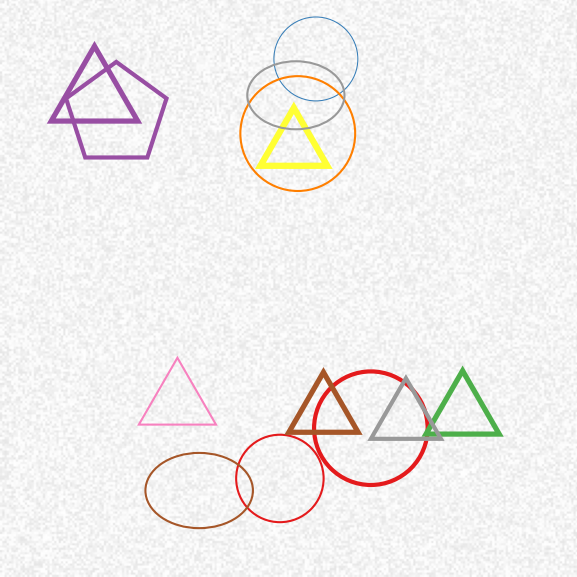[{"shape": "circle", "thickness": 2, "radius": 0.49, "center": [0.642, 0.258]}, {"shape": "circle", "thickness": 1, "radius": 0.38, "center": [0.485, 0.171]}, {"shape": "circle", "thickness": 0.5, "radius": 0.36, "center": [0.547, 0.897]}, {"shape": "triangle", "thickness": 2.5, "radius": 0.37, "center": [0.801, 0.284]}, {"shape": "triangle", "thickness": 2.5, "radius": 0.43, "center": [0.164, 0.833]}, {"shape": "pentagon", "thickness": 2, "radius": 0.46, "center": [0.201, 0.8]}, {"shape": "circle", "thickness": 1, "radius": 0.5, "center": [0.516, 0.768]}, {"shape": "triangle", "thickness": 3, "radius": 0.33, "center": [0.509, 0.745]}, {"shape": "oval", "thickness": 1, "radius": 0.47, "center": [0.345, 0.15]}, {"shape": "triangle", "thickness": 2.5, "radius": 0.35, "center": [0.56, 0.285]}, {"shape": "triangle", "thickness": 1, "radius": 0.39, "center": [0.307, 0.302]}, {"shape": "oval", "thickness": 1, "radius": 0.42, "center": [0.512, 0.834]}, {"shape": "triangle", "thickness": 2, "radius": 0.35, "center": [0.703, 0.274]}]